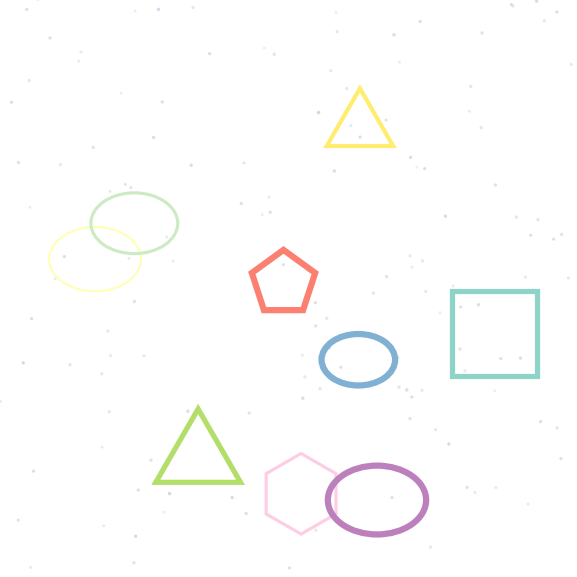[{"shape": "square", "thickness": 2.5, "radius": 0.37, "center": [0.857, 0.422]}, {"shape": "oval", "thickness": 1, "radius": 0.4, "center": [0.165, 0.55]}, {"shape": "pentagon", "thickness": 3, "radius": 0.29, "center": [0.491, 0.509]}, {"shape": "oval", "thickness": 3, "radius": 0.32, "center": [0.62, 0.376]}, {"shape": "triangle", "thickness": 2.5, "radius": 0.42, "center": [0.343, 0.206]}, {"shape": "hexagon", "thickness": 1.5, "radius": 0.35, "center": [0.521, 0.144]}, {"shape": "oval", "thickness": 3, "radius": 0.43, "center": [0.653, 0.133]}, {"shape": "oval", "thickness": 1.5, "radius": 0.38, "center": [0.233, 0.613]}, {"shape": "triangle", "thickness": 2, "radius": 0.33, "center": [0.623, 0.78]}]